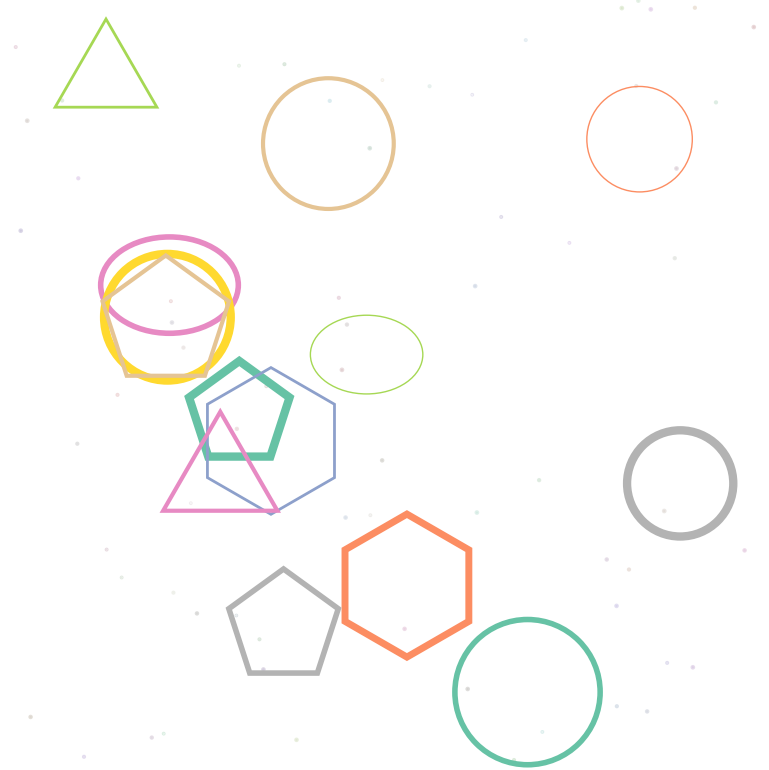[{"shape": "circle", "thickness": 2, "radius": 0.47, "center": [0.685, 0.101]}, {"shape": "pentagon", "thickness": 3, "radius": 0.34, "center": [0.311, 0.463]}, {"shape": "hexagon", "thickness": 2.5, "radius": 0.46, "center": [0.528, 0.239]}, {"shape": "circle", "thickness": 0.5, "radius": 0.34, "center": [0.831, 0.819]}, {"shape": "hexagon", "thickness": 1, "radius": 0.48, "center": [0.352, 0.427]}, {"shape": "triangle", "thickness": 1.5, "radius": 0.43, "center": [0.286, 0.38]}, {"shape": "oval", "thickness": 2, "radius": 0.45, "center": [0.22, 0.63]}, {"shape": "triangle", "thickness": 1, "radius": 0.38, "center": [0.138, 0.899]}, {"shape": "oval", "thickness": 0.5, "radius": 0.37, "center": [0.476, 0.54]}, {"shape": "circle", "thickness": 3, "radius": 0.41, "center": [0.217, 0.588]}, {"shape": "circle", "thickness": 1.5, "radius": 0.42, "center": [0.426, 0.814]}, {"shape": "pentagon", "thickness": 1.5, "radius": 0.43, "center": [0.215, 0.582]}, {"shape": "circle", "thickness": 3, "radius": 0.34, "center": [0.883, 0.372]}, {"shape": "pentagon", "thickness": 2, "radius": 0.37, "center": [0.368, 0.186]}]